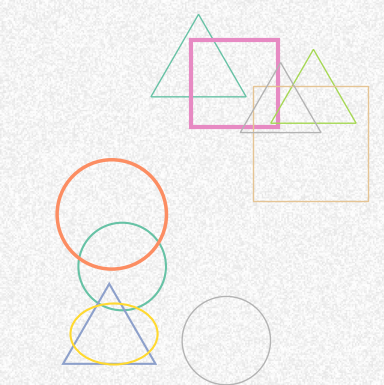[{"shape": "triangle", "thickness": 1, "radius": 0.71, "center": [0.516, 0.82]}, {"shape": "circle", "thickness": 1.5, "radius": 0.57, "center": [0.317, 0.308]}, {"shape": "circle", "thickness": 2.5, "radius": 0.71, "center": [0.29, 0.443]}, {"shape": "triangle", "thickness": 1.5, "radius": 0.69, "center": [0.284, 0.124]}, {"shape": "square", "thickness": 3, "radius": 0.56, "center": [0.61, 0.783]}, {"shape": "triangle", "thickness": 1, "radius": 0.64, "center": [0.814, 0.744]}, {"shape": "oval", "thickness": 1.5, "radius": 0.57, "center": [0.296, 0.132]}, {"shape": "square", "thickness": 1, "radius": 0.75, "center": [0.806, 0.626]}, {"shape": "triangle", "thickness": 1, "radius": 0.61, "center": [0.729, 0.716]}, {"shape": "circle", "thickness": 1, "radius": 0.57, "center": [0.588, 0.115]}]